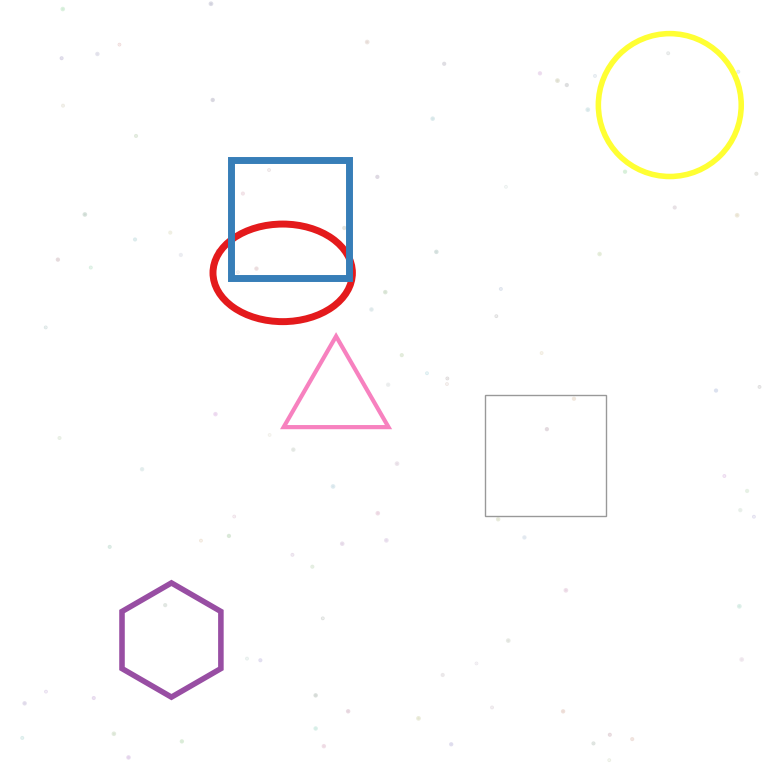[{"shape": "oval", "thickness": 2.5, "radius": 0.45, "center": [0.367, 0.646]}, {"shape": "square", "thickness": 2.5, "radius": 0.38, "center": [0.377, 0.716]}, {"shape": "hexagon", "thickness": 2, "radius": 0.37, "center": [0.223, 0.169]}, {"shape": "circle", "thickness": 2, "radius": 0.46, "center": [0.87, 0.864]}, {"shape": "triangle", "thickness": 1.5, "radius": 0.39, "center": [0.436, 0.485]}, {"shape": "square", "thickness": 0.5, "radius": 0.39, "center": [0.708, 0.409]}]